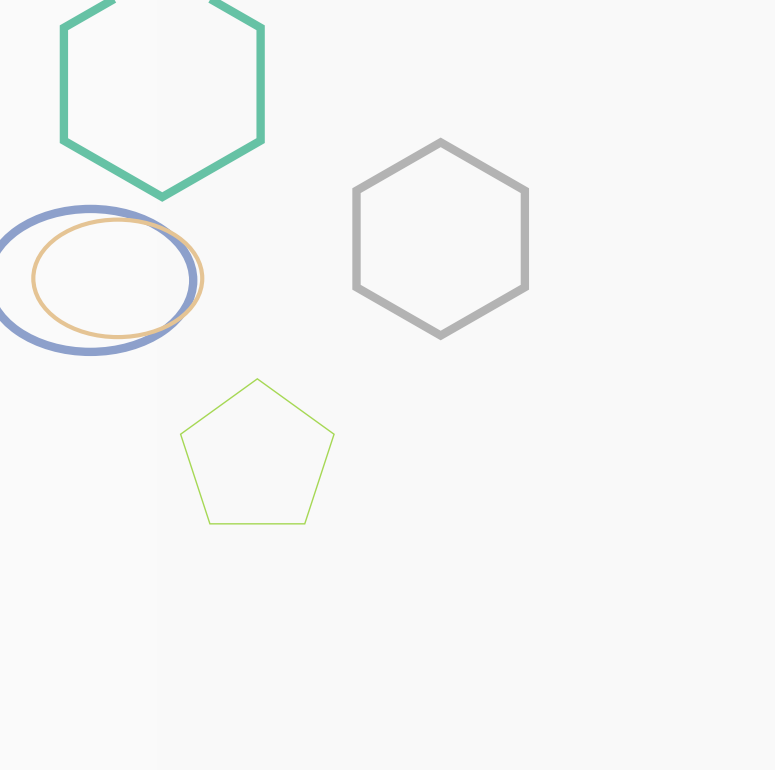[{"shape": "hexagon", "thickness": 3, "radius": 0.73, "center": [0.209, 0.891]}, {"shape": "oval", "thickness": 3, "radius": 0.66, "center": [0.117, 0.636]}, {"shape": "pentagon", "thickness": 0.5, "radius": 0.52, "center": [0.332, 0.404]}, {"shape": "oval", "thickness": 1.5, "radius": 0.54, "center": [0.152, 0.638]}, {"shape": "hexagon", "thickness": 3, "radius": 0.63, "center": [0.569, 0.69]}]